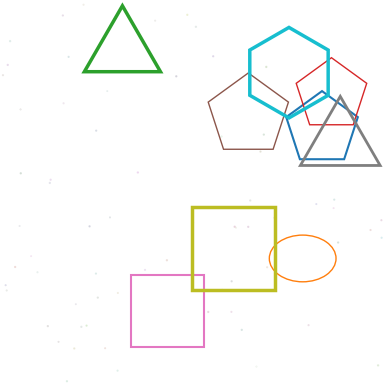[{"shape": "pentagon", "thickness": 1.5, "radius": 0.49, "center": [0.836, 0.666]}, {"shape": "oval", "thickness": 1, "radius": 0.43, "center": [0.786, 0.329]}, {"shape": "triangle", "thickness": 2.5, "radius": 0.57, "center": [0.318, 0.871]}, {"shape": "pentagon", "thickness": 1, "radius": 0.48, "center": [0.861, 0.754]}, {"shape": "pentagon", "thickness": 1, "radius": 0.55, "center": [0.645, 0.701]}, {"shape": "square", "thickness": 1.5, "radius": 0.47, "center": [0.435, 0.192]}, {"shape": "triangle", "thickness": 2, "radius": 0.6, "center": [0.884, 0.63]}, {"shape": "square", "thickness": 2.5, "radius": 0.54, "center": [0.605, 0.355]}, {"shape": "hexagon", "thickness": 2.5, "radius": 0.59, "center": [0.751, 0.811]}]